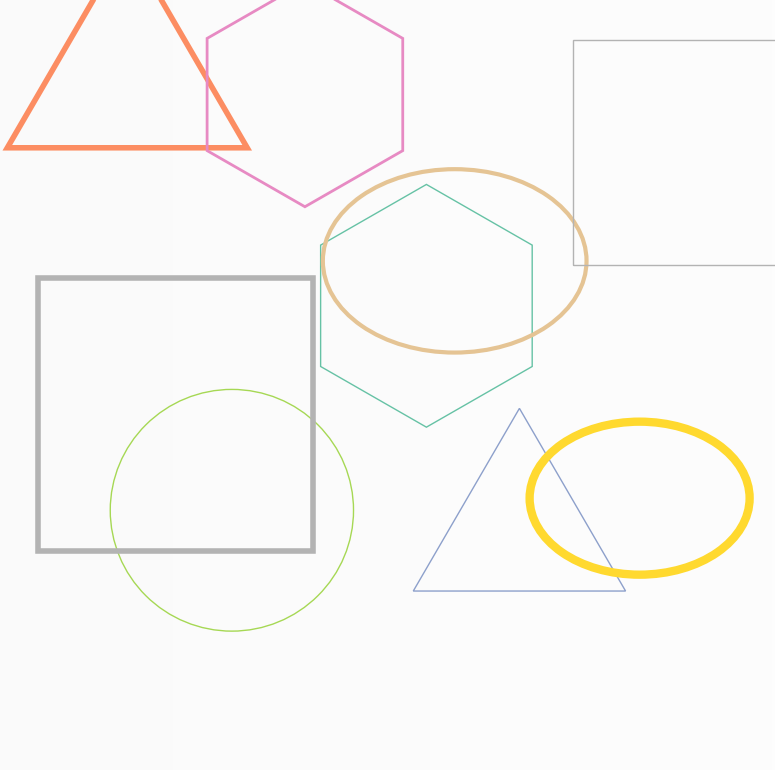[{"shape": "hexagon", "thickness": 0.5, "radius": 0.79, "center": [0.55, 0.603]}, {"shape": "triangle", "thickness": 2, "radius": 0.89, "center": [0.164, 0.897]}, {"shape": "triangle", "thickness": 0.5, "radius": 0.79, "center": [0.67, 0.311]}, {"shape": "hexagon", "thickness": 1, "radius": 0.73, "center": [0.393, 0.877]}, {"shape": "circle", "thickness": 0.5, "radius": 0.78, "center": [0.299, 0.337]}, {"shape": "oval", "thickness": 3, "radius": 0.71, "center": [0.825, 0.353]}, {"shape": "oval", "thickness": 1.5, "radius": 0.85, "center": [0.587, 0.661]}, {"shape": "square", "thickness": 2, "radius": 0.89, "center": [0.227, 0.461]}, {"shape": "square", "thickness": 0.5, "radius": 0.73, "center": [0.886, 0.802]}]